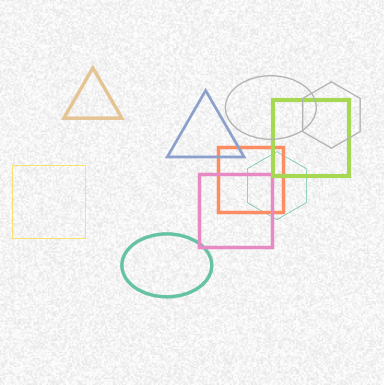[{"shape": "hexagon", "thickness": 0.5, "radius": 0.44, "center": [0.719, 0.518]}, {"shape": "oval", "thickness": 2.5, "radius": 0.58, "center": [0.433, 0.311]}, {"shape": "square", "thickness": 2.5, "radius": 0.42, "center": [0.65, 0.534]}, {"shape": "triangle", "thickness": 2, "radius": 0.58, "center": [0.534, 0.65]}, {"shape": "square", "thickness": 2.5, "radius": 0.47, "center": [0.611, 0.453]}, {"shape": "square", "thickness": 3, "radius": 0.49, "center": [0.808, 0.642]}, {"shape": "square", "thickness": 0.5, "radius": 0.47, "center": [0.126, 0.477]}, {"shape": "triangle", "thickness": 2.5, "radius": 0.44, "center": [0.241, 0.737]}, {"shape": "oval", "thickness": 1, "radius": 0.59, "center": [0.704, 0.721]}, {"shape": "hexagon", "thickness": 1, "radius": 0.43, "center": [0.861, 0.701]}]